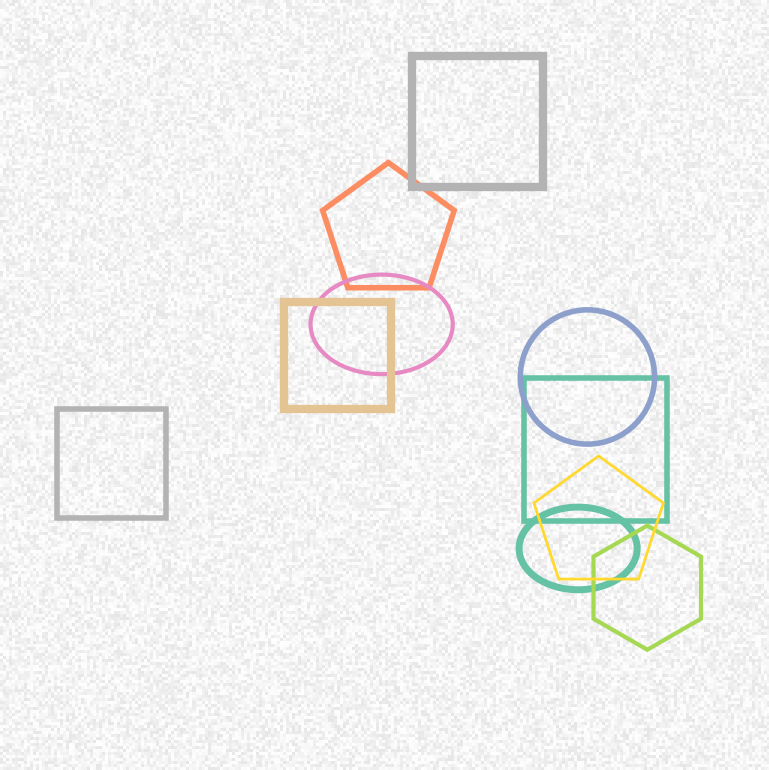[{"shape": "oval", "thickness": 2.5, "radius": 0.38, "center": [0.751, 0.288]}, {"shape": "square", "thickness": 2, "radius": 0.47, "center": [0.774, 0.416]}, {"shape": "pentagon", "thickness": 2, "radius": 0.45, "center": [0.504, 0.699]}, {"shape": "circle", "thickness": 2, "radius": 0.44, "center": [0.763, 0.51]}, {"shape": "oval", "thickness": 1.5, "radius": 0.46, "center": [0.496, 0.579]}, {"shape": "hexagon", "thickness": 1.5, "radius": 0.4, "center": [0.841, 0.237]}, {"shape": "pentagon", "thickness": 1, "radius": 0.44, "center": [0.777, 0.319]}, {"shape": "square", "thickness": 3, "radius": 0.35, "center": [0.439, 0.538]}, {"shape": "square", "thickness": 2, "radius": 0.35, "center": [0.145, 0.398]}, {"shape": "square", "thickness": 3, "radius": 0.42, "center": [0.62, 0.842]}]